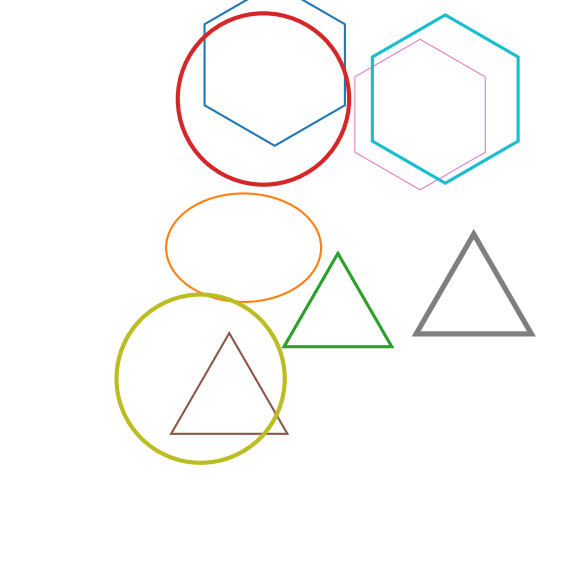[{"shape": "hexagon", "thickness": 1, "radius": 0.7, "center": [0.476, 0.887]}, {"shape": "oval", "thickness": 1, "radius": 0.67, "center": [0.422, 0.57]}, {"shape": "triangle", "thickness": 1.5, "radius": 0.54, "center": [0.585, 0.453]}, {"shape": "circle", "thickness": 2, "radius": 0.74, "center": [0.456, 0.828]}, {"shape": "triangle", "thickness": 1, "radius": 0.58, "center": [0.397, 0.306]}, {"shape": "hexagon", "thickness": 0.5, "radius": 0.65, "center": [0.727, 0.801]}, {"shape": "triangle", "thickness": 2.5, "radius": 0.58, "center": [0.82, 0.479]}, {"shape": "circle", "thickness": 2, "radius": 0.73, "center": [0.347, 0.343]}, {"shape": "hexagon", "thickness": 1.5, "radius": 0.73, "center": [0.771, 0.828]}]